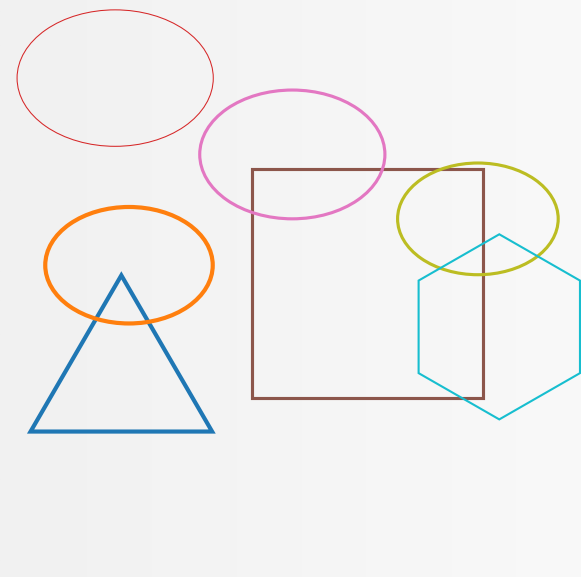[{"shape": "triangle", "thickness": 2, "radius": 0.9, "center": [0.209, 0.342]}, {"shape": "oval", "thickness": 2, "radius": 0.72, "center": [0.222, 0.54]}, {"shape": "oval", "thickness": 0.5, "radius": 0.84, "center": [0.198, 0.864]}, {"shape": "square", "thickness": 1.5, "radius": 0.99, "center": [0.632, 0.508]}, {"shape": "oval", "thickness": 1.5, "radius": 0.8, "center": [0.503, 0.732]}, {"shape": "oval", "thickness": 1.5, "radius": 0.69, "center": [0.822, 0.62]}, {"shape": "hexagon", "thickness": 1, "radius": 0.8, "center": [0.859, 0.433]}]